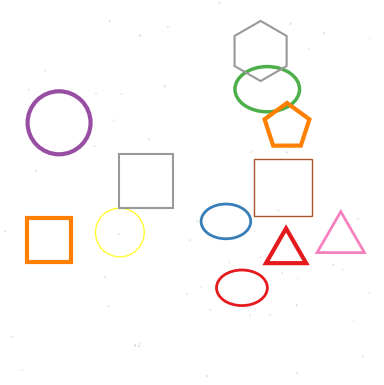[{"shape": "oval", "thickness": 2, "radius": 0.33, "center": [0.628, 0.252]}, {"shape": "triangle", "thickness": 3, "radius": 0.3, "center": [0.743, 0.347]}, {"shape": "oval", "thickness": 2, "radius": 0.32, "center": [0.587, 0.425]}, {"shape": "oval", "thickness": 2.5, "radius": 0.42, "center": [0.694, 0.768]}, {"shape": "circle", "thickness": 3, "radius": 0.41, "center": [0.153, 0.681]}, {"shape": "square", "thickness": 3, "radius": 0.29, "center": [0.127, 0.376]}, {"shape": "pentagon", "thickness": 3, "radius": 0.31, "center": [0.745, 0.671]}, {"shape": "circle", "thickness": 1, "radius": 0.32, "center": [0.311, 0.396]}, {"shape": "square", "thickness": 1, "radius": 0.37, "center": [0.735, 0.512]}, {"shape": "triangle", "thickness": 2, "radius": 0.36, "center": [0.885, 0.379]}, {"shape": "hexagon", "thickness": 1.5, "radius": 0.39, "center": [0.677, 0.868]}, {"shape": "square", "thickness": 1.5, "radius": 0.35, "center": [0.379, 0.53]}]